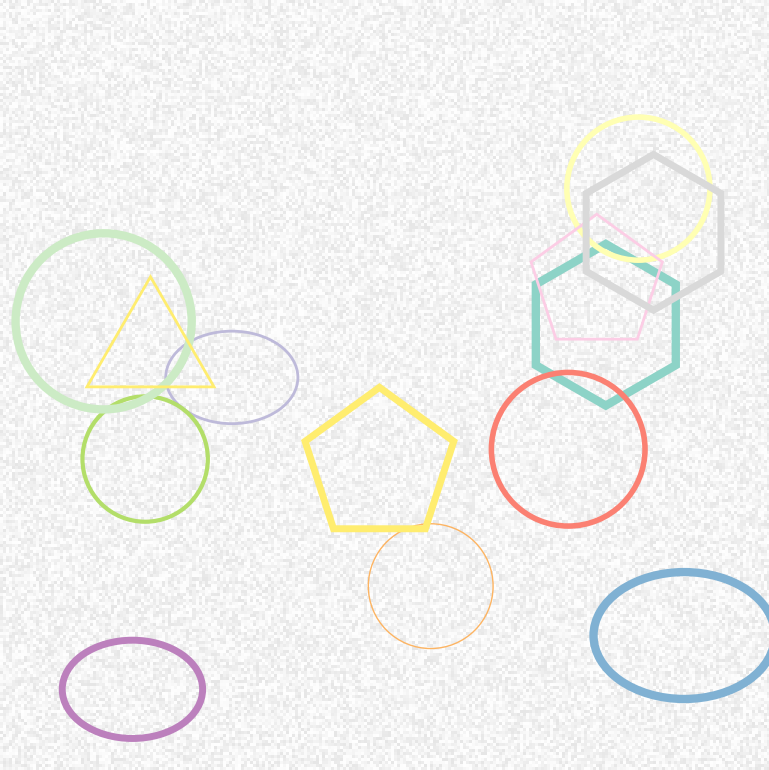[{"shape": "hexagon", "thickness": 3, "radius": 0.52, "center": [0.787, 0.578]}, {"shape": "circle", "thickness": 2, "radius": 0.46, "center": [0.829, 0.755]}, {"shape": "oval", "thickness": 1, "radius": 0.43, "center": [0.301, 0.51]}, {"shape": "circle", "thickness": 2, "radius": 0.5, "center": [0.738, 0.417]}, {"shape": "oval", "thickness": 3, "radius": 0.59, "center": [0.889, 0.175]}, {"shape": "circle", "thickness": 0.5, "radius": 0.41, "center": [0.559, 0.239]}, {"shape": "circle", "thickness": 1.5, "radius": 0.41, "center": [0.189, 0.404]}, {"shape": "pentagon", "thickness": 1, "radius": 0.45, "center": [0.775, 0.632]}, {"shape": "hexagon", "thickness": 2.5, "radius": 0.51, "center": [0.849, 0.698]}, {"shape": "oval", "thickness": 2.5, "radius": 0.46, "center": [0.172, 0.105]}, {"shape": "circle", "thickness": 3, "radius": 0.57, "center": [0.135, 0.583]}, {"shape": "triangle", "thickness": 1, "radius": 0.48, "center": [0.195, 0.545]}, {"shape": "pentagon", "thickness": 2.5, "radius": 0.51, "center": [0.493, 0.395]}]